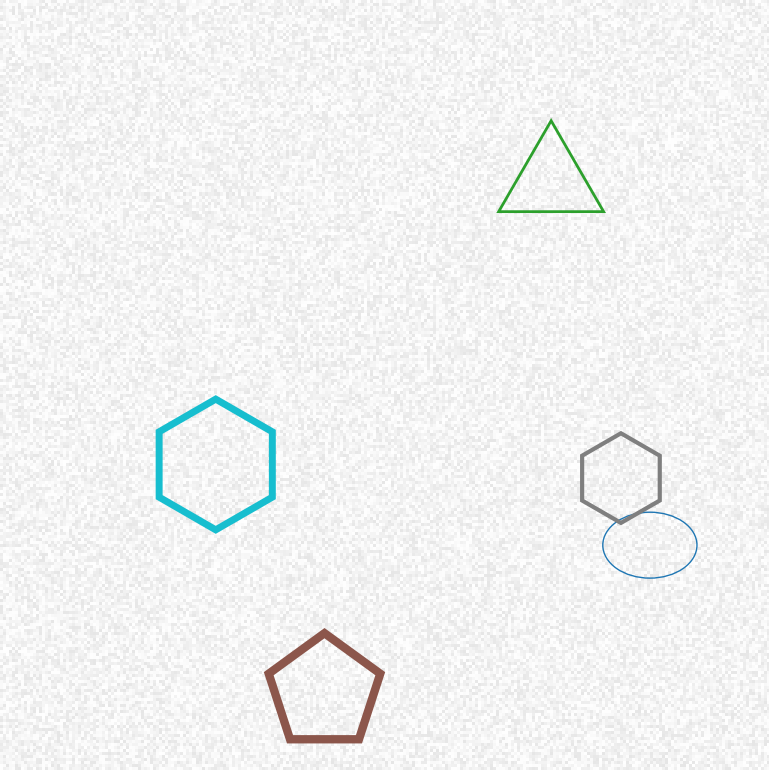[{"shape": "oval", "thickness": 0.5, "radius": 0.31, "center": [0.844, 0.292]}, {"shape": "triangle", "thickness": 1, "radius": 0.39, "center": [0.716, 0.764]}, {"shape": "pentagon", "thickness": 3, "radius": 0.38, "center": [0.421, 0.102]}, {"shape": "hexagon", "thickness": 1.5, "radius": 0.29, "center": [0.806, 0.379]}, {"shape": "hexagon", "thickness": 2.5, "radius": 0.42, "center": [0.28, 0.397]}]